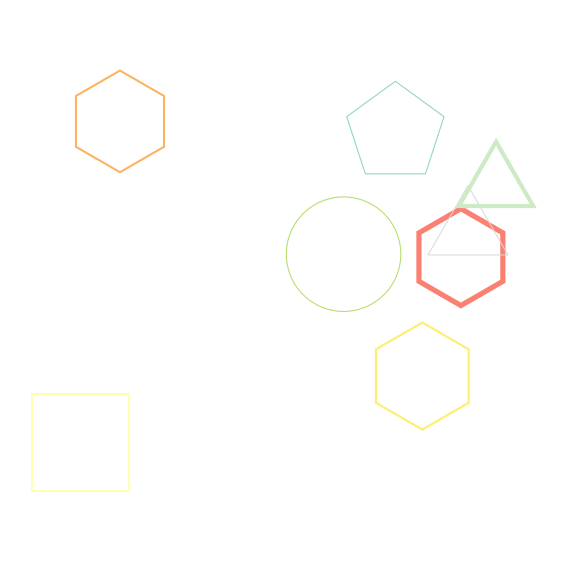[{"shape": "pentagon", "thickness": 0.5, "radius": 0.44, "center": [0.685, 0.77]}, {"shape": "square", "thickness": 1, "radius": 0.42, "center": [0.14, 0.233]}, {"shape": "hexagon", "thickness": 2.5, "radius": 0.42, "center": [0.798, 0.554]}, {"shape": "hexagon", "thickness": 1, "radius": 0.44, "center": [0.208, 0.789]}, {"shape": "circle", "thickness": 0.5, "radius": 0.5, "center": [0.595, 0.559]}, {"shape": "triangle", "thickness": 0.5, "radius": 0.4, "center": [0.81, 0.598]}, {"shape": "triangle", "thickness": 2, "radius": 0.37, "center": [0.859, 0.679]}, {"shape": "hexagon", "thickness": 1, "radius": 0.46, "center": [0.731, 0.348]}]